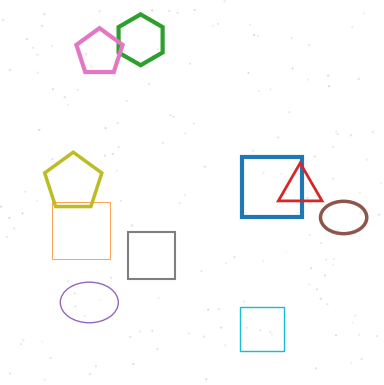[{"shape": "square", "thickness": 3, "radius": 0.39, "center": [0.705, 0.515]}, {"shape": "square", "thickness": 0.5, "radius": 0.37, "center": [0.211, 0.401]}, {"shape": "hexagon", "thickness": 3, "radius": 0.33, "center": [0.365, 0.897]}, {"shape": "triangle", "thickness": 2, "radius": 0.33, "center": [0.78, 0.511]}, {"shape": "oval", "thickness": 1, "radius": 0.38, "center": [0.232, 0.214]}, {"shape": "oval", "thickness": 2.5, "radius": 0.3, "center": [0.893, 0.435]}, {"shape": "pentagon", "thickness": 3, "radius": 0.32, "center": [0.258, 0.864]}, {"shape": "square", "thickness": 1.5, "radius": 0.3, "center": [0.394, 0.336]}, {"shape": "pentagon", "thickness": 2.5, "radius": 0.39, "center": [0.19, 0.527]}, {"shape": "square", "thickness": 1, "radius": 0.29, "center": [0.68, 0.145]}]